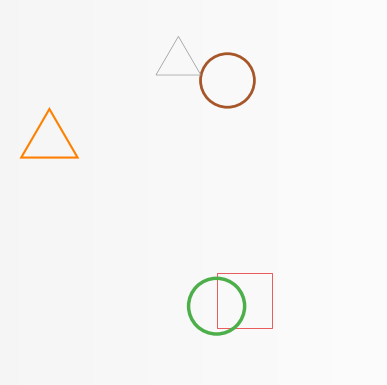[{"shape": "square", "thickness": 0.5, "radius": 0.36, "center": [0.631, 0.22]}, {"shape": "circle", "thickness": 2.5, "radius": 0.36, "center": [0.559, 0.205]}, {"shape": "triangle", "thickness": 1.5, "radius": 0.42, "center": [0.128, 0.633]}, {"shape": "circle", "thickness": 2, "radius": 0.35, "center": [0.587, 0.791]}, {"shape": "triangle", "thickness": 0.5, "radius": 0.33, "center": [0.46, 0.839]}]